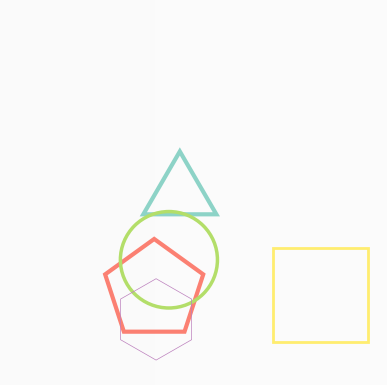[{"shape": "triangle", "thickness": 3, "radius": 0.54, "center": [0.464, 0.498]}, {"shape": "pentagon", "thickness": 3, "radius": 0.67, "center": [0.398, 0.246]}, {"shape": "circle", "thickness": 2.5, "radius": 0.63, "center": [0.436, 0.325]}, {"shape": "hexagon", "thickness": 0.5, "radius": 0.53, "center": [0.403, 0.17]}, {"shape": "square", "thickness": 2, "radius": 0.61, "center": [0.827, 0.234]}]